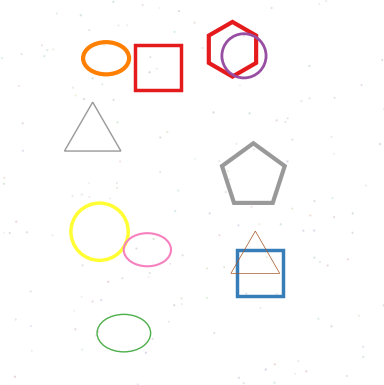[{"shape": "hexagon", "thickness": 3, "radius": 0.35, "center": [0.604, 0.872]}, {"shape": "square", "thickness": 2.5, "radius": 0.3, "center": [0.41, 0.825]}, {"shape": "square", "thickness": 2.5, "radius": 0.3, "center": [0.676, 0.29]}, {"shape": "oval", "thickness": 1, "radius": 0.35, "center": [0.322, 0.135]}, {"shape": "circle", "thickness": 2, "radius": 0.29, "center": [0.634, 0.855]}, {"shape": "oval", "thickness": 3, "radius": 0.3, "center": [0.276, 0.849]}, {"shape": "circle", "thickness": 2.5, "radius": 0.37, "center": [0.259, 0.398]}, {"shape": "triangle", "thickness": 0.5, "radius": 0.37, "center": [0.663, 0.327]}, {"shape": "oval", "thickness": 1.5, "radius": 0.31, "center": [0.383, 0.351]}, {"shape": "pentagon", "thickness": 3, "radius": 0.43, "center": [0.658, 0.542]}, {"shape": "triangle", "thickness": 1, "radius": 0.42, "center": [0.241, 0.65]}]